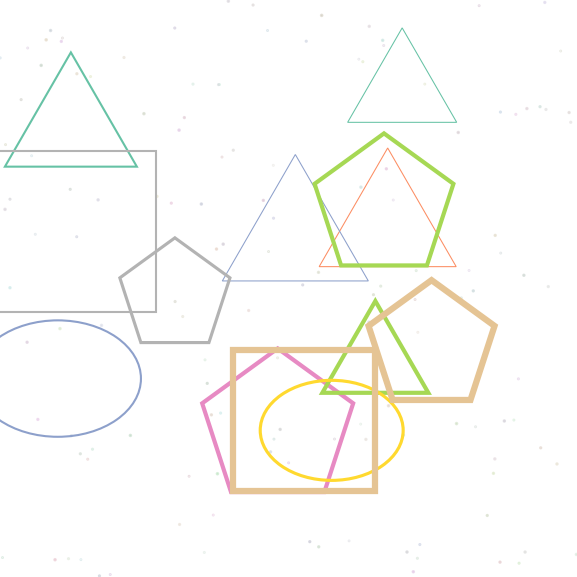[{"shape": "triangle", "thickness": 0.5, "radius": 0.55, "center": [0.696, 0.842]}, {"shape": "triangle", "thickness": 1, "radius": 0.66, "center": [0.123, 0.777]}, {"shape": "triangle", "thickness": 0.5, "radius": 0.68, "center": [0.671, 0.606]}, {"shape": "oval", "thickness": 1, "radius": 0.72, "center": [0.1, 0.344]}, {"shape": "triangle", "thickness": 0.5, "radius": 0.73, "center": [0.511, 0.586]}, {"shape": "pentagon", "thickness": 2, "radius": 0.69, "center": [0.481, 0.258]}, {"shape": "triangle", "thickness": 2, "radius": 0.53, "center": [0.65, 0.372]}, {"shape": "pentagon", "thickness": 2, "radius": 0.63, "center": [0.665, 0.642]}, {"shape": "oval", "thickness": 1.5, "radius": 0.62, "center": [0.574, 0.254]}, {"shape": "pentagon", "thickness": 3, "radius": 0.57, "center": [0.747, 0.399]}, {"shape": "square", "thickness": 3, "radius": 0.61, "center": [0.526, 0.271]}, {"shape": "pentagon", "thickness": 1.5, "radius": 0.5, "center": [0.303, 0.487]}, {"shape": "square", "thickness": 1, "radius": 0.7, "center": [0.13, 0.598]}]